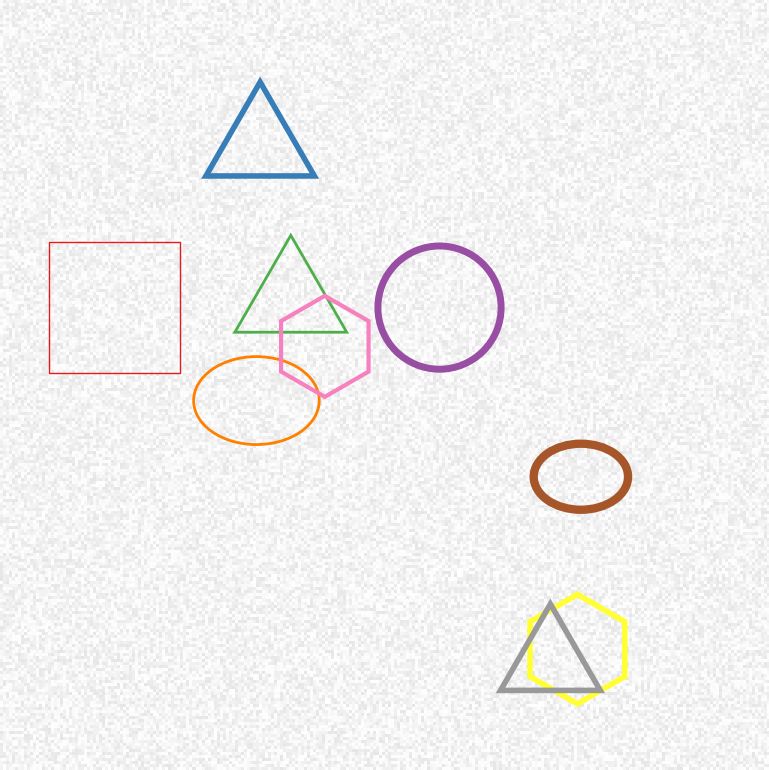[{"shape": "square", "thickness": 0.5, "radius": 0.43, "center": [0.149, 0.601]}, {"shape": "triangle", "thickness": 2, "radius": 0.41, "center": [0.338, 0.812]}, {"shape": "triangle", "thickness": 1, "radius": 0.42, "center": [0.378, 0.61]}, {"shape": "circle", "thickness": 2.5, "radius": 0.4, "center": [0.571, 0.601]}, {"shape": "oval", "thickness": 1, "radius": 0.41, "center": [0.333, 0.48]}, {"shape": "hexagon", "thickness": 2, "radius": 0.36, "center": [0.75, 0.157]}, {"shape": "oval", "thickness": 3, "radius": 0.31, "center": [0.754, 0.381]}, {"shape": "hexagon", "thickness": 1.5, "radius": 0.33, "center": [0.422, 0.55]}, {"shape": "triangle", "thickness": 2, "radius": 0.37, "center": [0.715, 0.141]}]